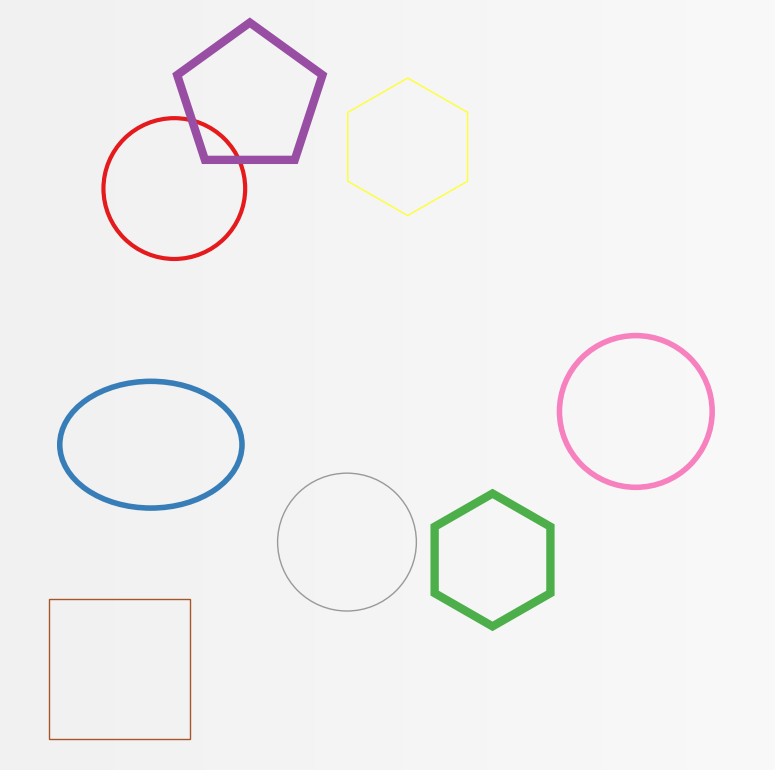[{"shape": "circle", "thickness": 1.5, "radius": 0.46, "center": [0.225, 0.755]}, {"shape": "oval", "thickness": 2, "radius": 0.59, "center": [0.195, 0.422]}, {"shape": "hexagon", "thickness": 3, "radius": 0.43, "center": [0.636, 0.273]}, {"shape": "pentagon", "thickness": 3, "radius": 0.49, "center": [0.322, 0.872]}, {"shape": "hexagon", "thickness": 0.5, "radius": 0.45, "center": [0.526, 0.809]}, {"shape": "square", "thickness": 0.5, "radius": 0.46, "center": [0.155, 0.131]}, {"shape": "circle", "thickness": 2, "radius": 0.49, "center": [0.82, 0.466]}, {"shape": "circle", "thickness": 0.5, "radius": 0.45, "center": [0.448, 0.296]}]